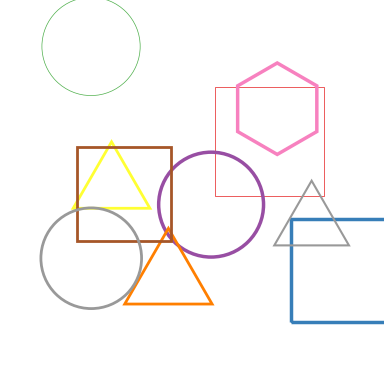[{"shape": "square", "thickness": 0.5, "radius": 0.71, "center": [0.7, 0.633]}, {"shape": "square", "thickness": 2.5, "radius": 0.67, "center": [0.889, 0.298]}, {"shape": "circle", "thickness": 0.5, "radius": 0.64, "center": [0.236, 0.879]}, {"shape": "circle", "thickness": 2.5, "radius": 0.68, "center": [0.548, 0.469]}, {"shape": "triangle", "thickness": 2, "radius": 0.66, "center": [0.437, 0.276]}, {"shape": "triangle", "thickness": 2, "radius": 0.58, "center": [0.29, 0.517]}, {"shape": "square", "thickness": 2, "radius": 0.61, "center": [0.322, 0.496]}, {"shape": "hexagon", "thickness": 2.5, "radius": 0.59, "center": [0.72, 0.718]}, {"shape": "triangle", "thickness": 1.5, "radius": 0.56, "center": [0.809, 0.419]}, {"shape": "circle", "thickness": 2, "radius": 0.65, "center": [0.237, 0.329]}]